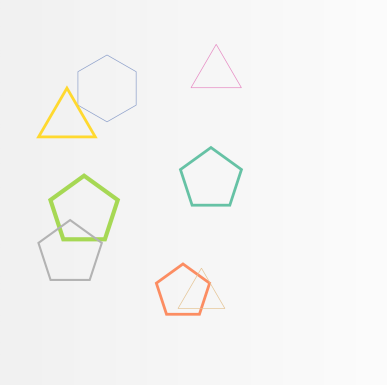[{"shape": "pentagon", "thickness": 2, "radius": 0.41, "center": [0.544, 0.534]}, {"shape": "pentagon", "thickness": 2, "radius": 0.36, "center": [0.472, 0.242]}, {"shape": "hexagon", "thickness": 0.5, "radius": 0.43, "center": [0.276, 0.77]}, {"shape": "triangle", "thickness": 0.5, "radius": 0.38, "center": [0.558, 0.81]}, {"shape": "pentagon", "thickness": 3, "radius": 0.46, "center": [0.217, 0.452]}, {"shape": "triangle", "thickness": 2, "radius": 0.42, "center": [0.173, 0.687]}, {"shape": "triangle", "thickness": 0.5, "radius": 0.35, "center": [0.52, 0.234]}, {"shape": "pentagon", "thickness": 1.5, "radius": 0.43, "center": [0.181, 0.342]}]